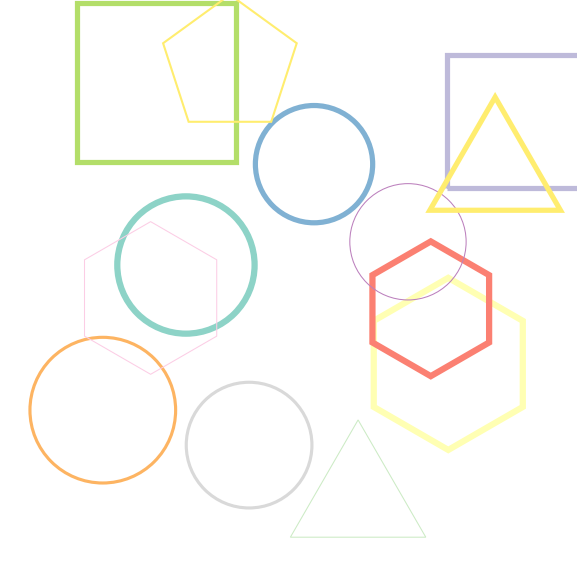[{"shape": "circle", "thickness": 3, "radius": 0.59, "center": [0.322, 0.54]}, {"shape": "hexagon", "thickness": 3, "radius": 0.75, "center": [0.776, 0.369]}, {"shape": "square", "thickness": 2.5, "radius": 0.58, "center": [0.889, 0.789]}, {"shape": "hexagon", "thickness": 3, "radius": 0.58, "center": [0.746, 0.464]}, {"shape": "circle", "thickness": 2.5, "radius": 0.51, "center": [0.544, 0.715]}, {"shape": "circle", "thickness": 1.5, "radius": 0.63, "center": [0.178, 0.289]}, {"shape": "square", "thickness": 2.5, "radius": 0.69, "center": [0.271, 0.856]}, {"shape": "hexagon", "thickness": 0.5, "radius": 0.66, "center": [0.261, 0.483]}, {"shape": "circle", "thickness": 1.5, "radius": 0.54, "center": [0.431, 0.228]}, {"shape": "circle", "thickness": 0.5, "radius": 0.5, "center": [0.706, 0.58]}, {"shape": "triangle", "thickness": 0.5, "radius": 0.68, "center": [0.62, 0.137]}, {"shape": "triangle", "thickness": 2.5, "radius": 0.65, "center": [0.857, 0.7]}, {"shape": "pentagon", "thickness": 1, "radius": 0.61, "center": [0.398, 0.887]}]